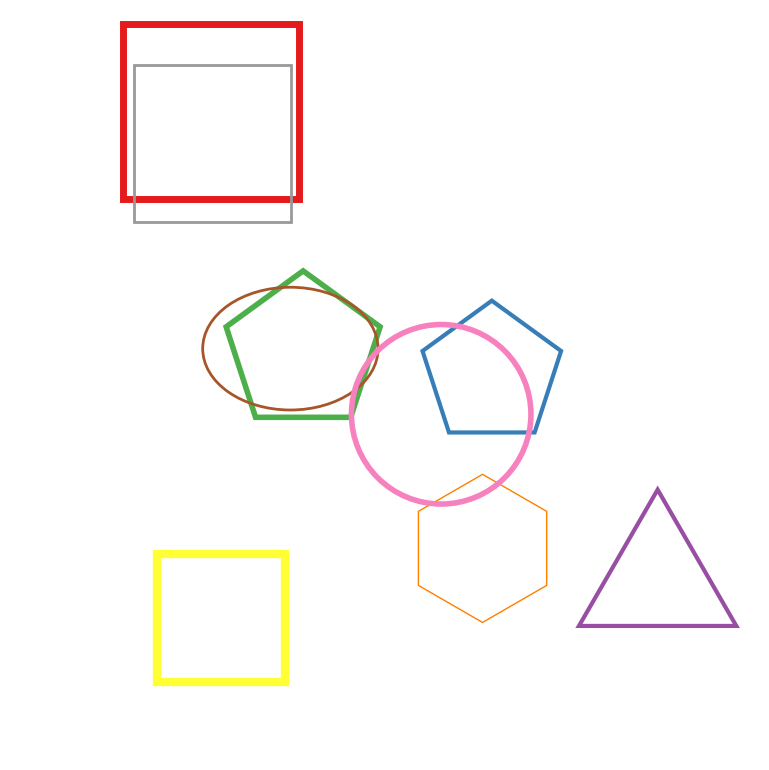[{"shape": "square", "thickness": 2.5, "radius": 0.57, "center": [0.274, 0.855]}, {"shape": "pentagon", "thickness": 1.5, "radius": 0.47, "center": [0.639, 0.515]}, {"shape": "pentagon", "thickness": 2, "radius": 0.53, "center": [0.394, 0.543]}, {"shape": "triangle", "thickness": 1.5, "radius": 0.59, "center": [0.854, 0.246]}, {"shape": "hexagon", "thickness": 0.5, "radius": 0.48, "center": [0.627, 0.288]}, {"shape": "square", "thickness": 3, "radius": 0.41, "center": [0.287, 0.197]}, {"shape": "oval", "thickness": 1, "radius": 0.57, "center": [0.377, 0.547]}, {"shape": "circle", "thickness": 2, "radius": 0.58, "center": [0.573, 0.462]}, {"shape": "square", "thickness": 1, "radius": 0.51, "center": [0.276, 0.814]}]